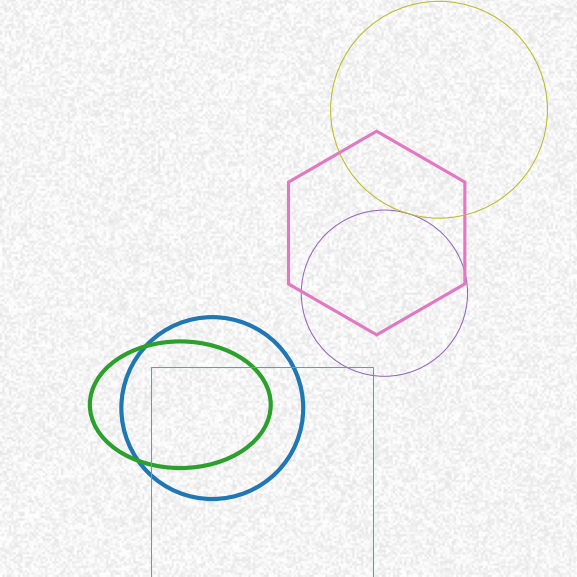[{"shape": "circle", "thickness": 2, "radius": 0.79, "center": [0.368, 0.292]}, {"shape": "oval", "thickness": 2, "radius": 0.78, "center": [0.312, 0.298]}, {"shape": "circle", "thickness": 0.5, "radius": 0.72, "center": [0.666, 0.491]}, {"shape": "hexagon", "thickness": 1.5, "radius": 0.88, "center": [0.652, 0.596]}, {"shape": "circle", "thickness": 0.5, "radius": 0.94, "center": [0.76, 0.809]}, {"shape": "square", "thickness": 0.5, "radius": 0.96, "center": [0.454, 0.172]}]